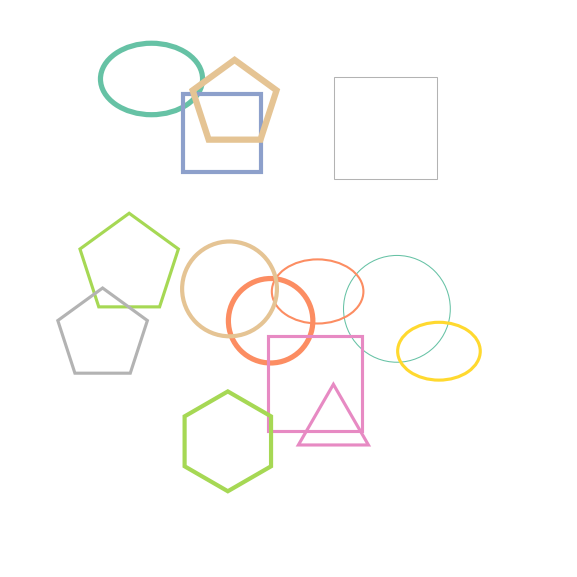[{"shape": "circle", "thickness": 0.5, "radius": 0.46, "center": [0.687, 0.464]}, {"shape": "oval", "thickness": 2.5, "radius": 0.44, "center": [0.262, 0.862]}, {"shape": "oval", "thickness": 1, "radius": 0.4, "center": [0.55, 0.494]}, {"shape": "circle", "thickness": 2.5, "radius": 0.37, "center": [0.469, 0.444]}, {"shape": "square", "thickness": 2, "radius": 0.33, "center": [0.385, 0.769]}, {"shape": "triangle", "thickness": 1.5, "radius": 0.35, "center": [0.577, 0.264]}, {"shape": "square", "thickness": 1.5, "radius": 0.41, "center": [0.545, 0.335]}, {"shape": "hexagon", "thickness": 2, "radius": 0.43, "center": [0.395, 0.235]}, {"shape": "pentagon", "thickness": 1.5, "radius": 0.45, "center": [0.224, 0.54]}, {"shape": "oval", "thickness": 1.5, "radius": 0.36, "center": [0.76, 0.391]}, {"shape": "pentagon", "thickness": 3, "radius": 0.38, "center": [0.406, 0.819]}, {"shape": "circle", "thickness": 2, "radius": 0.41, "center": [0.397, 0.499]}, {"shape": "square", "thickness": 0.5, "radius": 0.44, "center": [0.667, 0.778]}, {"shape": "pentagon", "thickness": 1.5, "radius": 0.41, "center": [0.178, 0.419]}]